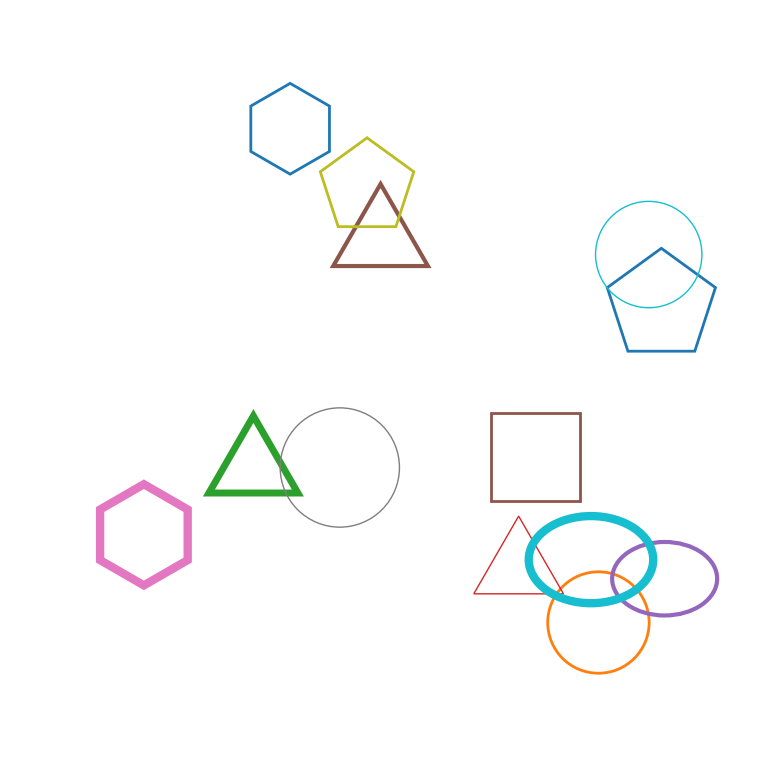[{"shape": "pentagon", "thickness": 1, "radius": 0.37, "center": [0.859, 0.604]}, {"shape": "hexagon", "thickness": 1, "radius": 0.29, "center": [0.377, 0.833]}, {"shape": "circle", "thickness": 1, "radius": 0.33, "center": [0.777, 0.192]}, {"shape": "triangle", "thickness": 2.5, "radius": 0.33, "center": [0.329, 0.393]}, {"shape": "triangle", "thickness": 0.5, "radius": 0.34, "center": [0.674, 0.262]}, {"shape": "oval", "thickness": 1.5, "radius": 0.34, "center": [0.863, 0.248]}, {"shape": "square", "thickness": 1, "radius": 0.29, "center": [0.695, 0.407]}, {"shape": "triangle", "thickness": 1.5, "radius": 0.36, "center": [0.494, 0.69]}, {"shape": "hexagon", "thickness": 3, "radius": 0.33, "center": [0.187, 0.305]}, {"shape": "circle", "thickness": 0.5, "radius": 0.39, "center": [0.441, 0.393]}, {"shape": "pentagon", "thickness": 1, "radius": 0.32, "center": [0.477, 0.757]}, {"shape": "oval", "thickness": 3, "radius": 0.4, "center": [0.768, 0.273]}, {"shape": "circle", "thickness": 0.5, "radius": 0.35, "center": [0.843, 0.669]}]